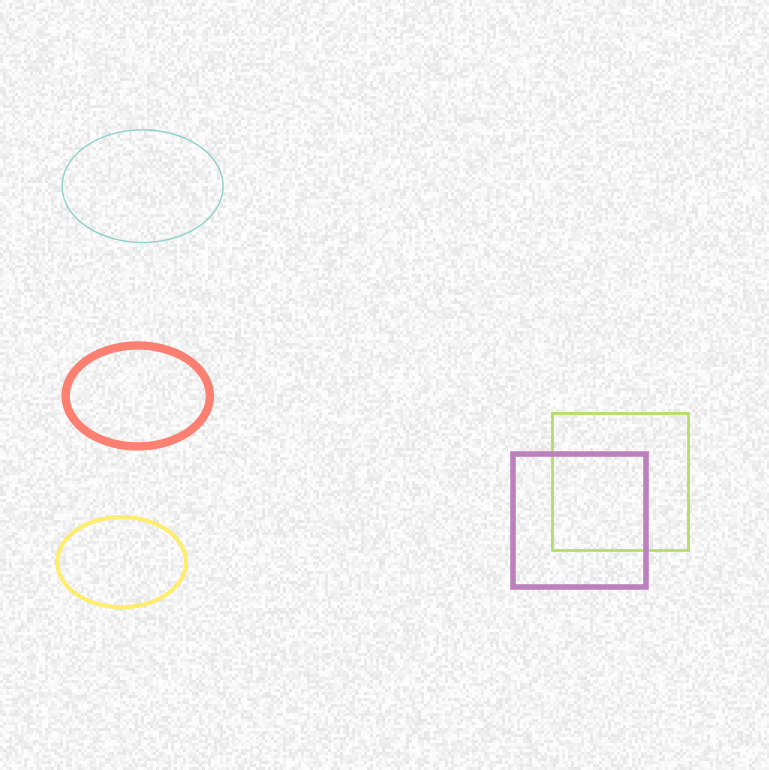[{"shape": "oval", "thickness": 0.5, "radius": 0.52, "center": [0.185, 0.758]}, {"shape": "oval", "thickness": 3, "radius": 0.47, "center": [0.179, 0.486]}, {"shape": "square", "thickness": 1, "radius": 0.44, "center": [0.805, 0.375]}, {"shape": "square", "thickness": 2, "radius": 0.43, "center": [0.752, 0.324]}, {"shape": "oval", "thickness": 1.5, "radius": 0.42, "center": [0.158, 0.27]}]